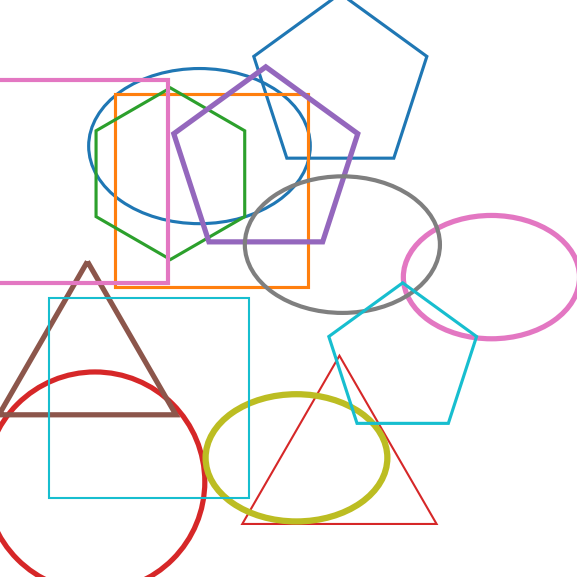[{"shape": "oval", "thickness": 1.5, "radius": 0.96, "center": [0.345, 0.746]}, {"shape": "pentagon", "thickness": 1.5, "radius": 0.79, "center": [0.589, 0.853]}, {"shape": "square", "thickness": 1.5, "radius": 0.84, "center": [0.367, 0.669]}, {"shape": "hexagon", "thickness": 1.5, "radius": 0.74, "center": [0.295, 0.698]}, {"shape": "triangle", "thickness": 1, "radius": 0.97, "center": [0.588, 0.189]}, {"shape": "circle", "thickness": 2.5, "radius": 0.95, "center": [0.165, 0.165]}, {"shape": "pentagon", "thickness": 2.5, "radius": 0.84, "center": [0.46, 0.716]}, {"shape": "triangle", "thickness": 2.5, "radius": 0.88, "center": [0.151, 0.369]}, {"shape": "oval", "thickness": 2.5, "radius": 0.76, "center": [0.851, 0.519]}, {"shape": "square", "thickness": 2, "radius": 0.88, "center": [0.116, 0.684]}, {"shape": "oval", "thickness": 2, "radius": 0.84, "center": [0.593, 0.576]}, {"shape": "oval", "thickness": 3, "radius": 0.79, "center": [0.513, 0.206]}, {"shape": "pentagon", "thickness": 1.5, "radius": 0.67, "center": [0.697, 0.375]}, {"shape": "square", "thickness": 1, "radius": 0.87, "center": [0.257, 0.31]}]